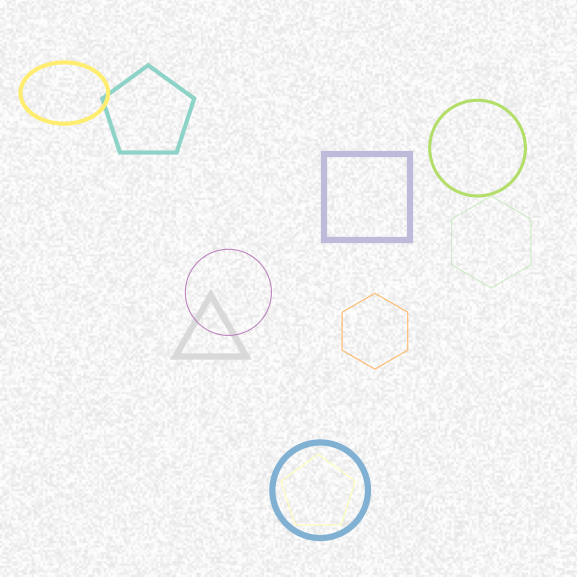[{"shape": "pentagon", "thickness": 2, "radius": 0.42, "center": [0.257, 0.803]}, {"shape": "pentagon", "thickness": 0.5, "radius": 0.34, "center": [0.551, 0.145]}, {"shape": "square", "thickness": 3, "radius": 0.37, "center": [0.635, 0.658]}, {"shape": "circle", "thickness": 3, "radius": 0.41, "center": [0.554, 0.15]}, {"shape": "hexagon", "thickness": 0.5, "radius": 0.33, "center": [0.649, 0.426]}, {"shape": "circle", "thickness": 1.5, "radius": 0.41, "center": [0.827, 0.743]}, {"shape": "triangle", "thickness": 3, "radius": 0.35, "center": [0.365, 0.417]}, {"shape": "circle", "thickness": 0.5, "radius": 0.37, "center": [0.395, 0.493]}, {"shape": "hexagon", "thickness": 0.5, "radius": 0.4, "center": [0.851, 0.58]}, {"shape": "oval", "thickness": 2, "radius": 0.38, "center": [0.111, 0.838]}]